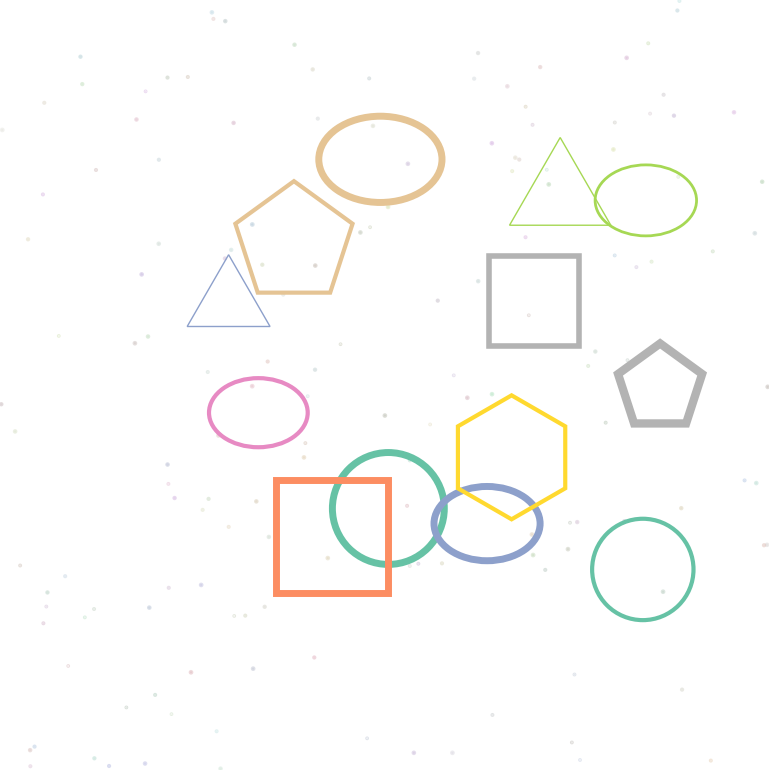[{"shape": "circle", "thickness": 2.5, "radius": 0.36, "center": [0.504, 0.34]}, {"shape": "circle", "thickness": 1.5, "radius": 0.33, "center": [0.835, 0.26]}, {"shape": "square", "thickness": 2.5, "radius": 0.37, "center": [0.431, 0.304]}, {"shape": "oval", "thickness": 2.5, "radius": 0.34, "center": [0.633, 0.32]}, {"shape": "triangle", "thickness": 0.5, "radius": 0.31, "center": [0.297, 0.607]}, {"shape": "oval", "thickness": 1.5, "radius": 0.32, "center": [0.336, 0.464]}, {"shape": "oval", "thickness": 1, "radius": 0.33, "center": [0.839, 0.74]}, {"shape": "triangle", "thickness": 0.5, "radius": 0.38, "center": [0.728, 0.745]}, {"shape": "hexagon", "thickness": 1.5, "radius": 0.4, "center": [0.664, 0.406]}, {"shape": "pentagon", "thickness": 1.5, "radius": 0.4, "center": [0.382, 0.685]}, {"shape": "oval", "thickness": 2.5, "radius": 0.4, "center": [0.494, 0.793]}, {"shape": "pentagon", "thickness": 3, "radius": 0.29, "center": [0.857, 0.497]}, {"shape": "square", "thickness": 2, "radius": 0.29, "center": [0.694, 0.609]}]